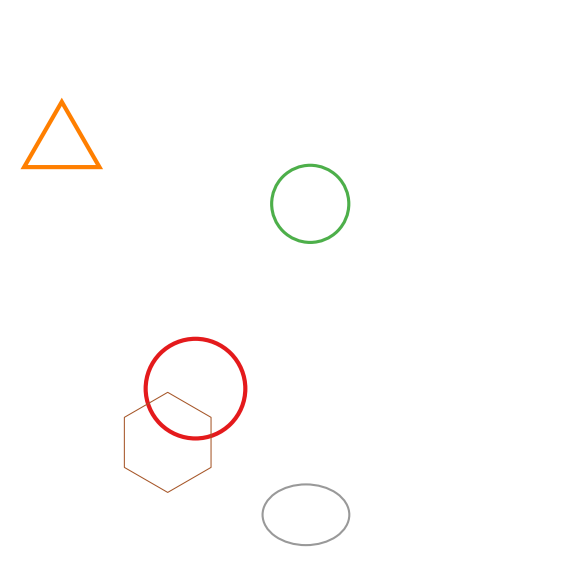[{"shape": "circle", "thickness": 2, "radius": 0.43, "center": [0.339, 0.326]}, {"shape": "circle", "thickness": 1.5, "radius": 0.33, "center": [0.537, 0.646]}, {"shape": "triangle", "thickness": 2, "radius": 0.38, "center": [0.107, 0.747]}, {"shape": "hexagon", "thickness": 0.5, "radius": 0.43, "center": [0.29, 0.233]}, {"shape": "oval", "thickness": 1, "radius": 0.38, "center": [0.53, 0.108]}]